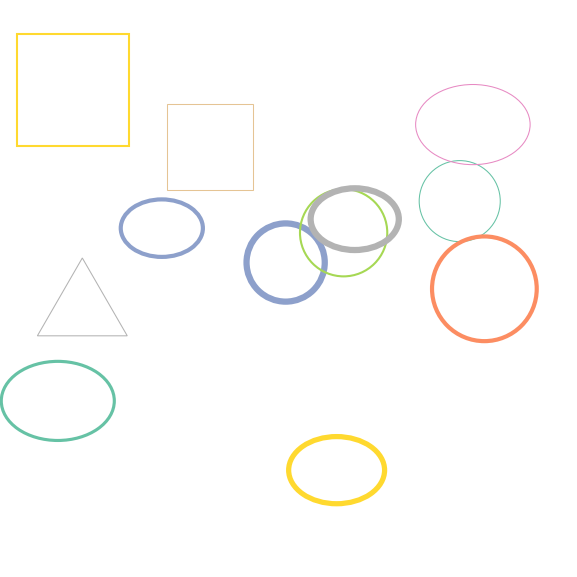[{"shape": "oval", "thickness": 1.5, "radius": 0.49, "center": [0.1, 0.305]}, {"shape": "circle", "thickness": 0.5, "radius": 0.35, "center": [0.796, 0.651]}, {"shape": "circle", "thickness": 2, "radius": 0.45, "center": [0.839, 0.499]}, {"shape": "oval", "thickness": 2, "radius": 0.36, "center": [0.28, 0.604]}, {"shape": "circle", "thickness": 3, "radius": 0.34, "center": [0.495, 0.545]}, {"shape": "oval", "thickness": 0.5, "radius": 0.5, "center": [0.819, 0.783]}, {"shape": "circle", "thickness": 1, "radius": 0.38, "center": [0.595, 0.596]}, {"shape": "square", "thickness": 1, "radius": 0.49, "center": [0.127, 0.844]}, {"shape": "oval", "thickness": 2.5, "radius": 0.42, "center": [0.583, 0.185]}, {"shape": "square", "thickness": 0.5, "radius": 0.37, "center": [0.363, 0.745]}, {"shape": "oval", "thickness": 3, "radius": 0.38, "center": [0.614, 0.62]}, {"shape": "triangle", "thickness": 0.5, "radius": 0.45, "center": [0.143, 0.463]}]